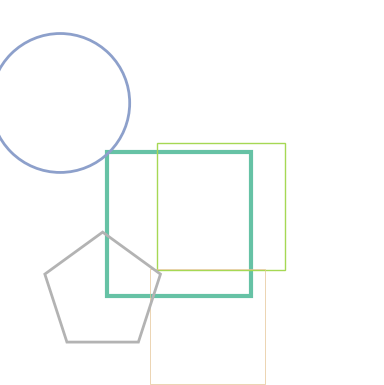[{"shape": "square", "thickness": 3, "radius": 0.94, "center": [0.465, 0.418]}, {"shape": "circle", "thickness": 2, "radius": 0.9, "center": [0.156, 0.733]}, {"shape": "square", "thickness": 1, "radius": 0.83, "center": [0.574, 0.465]}, {"shape": "square", "thickness": 0.5, "radius": 0.74, "center": [0.539, 0.151]}, {"shape": "pentagon", "thickness": 2, "radius": 0.79, "center": [0.267, 0.239]}]